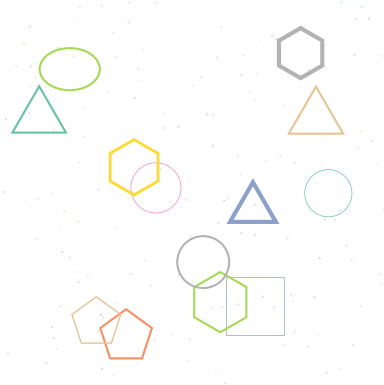[{"shape": "triangle", "thickness": 1.5, "radius": 0.4, "center": [0.102, 0.696]}, {"shape": "circle", "thickness": 0.5, "radius": 0.31, "center": [0.853, 0.498]}, {"shape": "pentagon", "thickness": 1.5, "radius": 0.35, "center": [0.328, 0.126]}, {"shape": "triangle", "thickness": 3, "radius": 0.34, "center": [0.657, 0.458]}, {"shape": "square", "thickness": 0.5, "radius": 0.38, "center": [0.662, 0.206]}, {"shape": "circle", "thickness": 0.5, "radius": 0.33, "center": [0.405, 0.512]}, {"shape": "hexagon", "thickness": 1.5, "radius": 0.39, "center": [0.572, 0.215]}, {"shape": "oval", "thickness": 1.5, "radius": 0.39, "center": [0.181, 0.82]}, {"shape": "hexagon", "thickness": 2, "radius": 0.36, "center": [0.348, 0.566]}, {"shape": "triangle", "thickness": 1.5, "radius": 0.41, "center": [0.821, 0.694]}, {"shape": "pentagon", "thickness": 1, "radius": 0.33, "center": [0.25, 0.163]}, {"shape": "circle", "thickness": 1.5, "radius": 0.34, "center": [0.528, 0.319]}, {"shape": "hexagon", "thickness": 3, "radius": 0.32, "center": [0.781, 0.862]}]